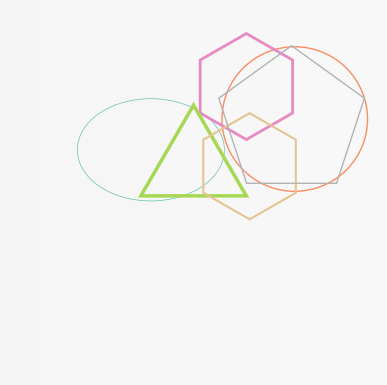[{"shape": "oval", "thickness": 0.5, "radius": 0.95, "center": [0.389, 0.611]}, {"shape": "circle", "thickness": 1, "radius": 0.94, "center": [0.761, 0.691]}, {"shape": "hexagon", "thickness": 2, "radius": 0.69, "center": [0.636, 0.775]}, {"shape": "triangle", "thickness": 2.5, "radius": 0.79, "center": [0.5, 0.57]}, {"shape": "hexagon", "thickness": 1.5, "radius": 0.69, "center": [0.644, 0.568]}, {"shape": "pentagon", "thickness": 1, "radius": 0.99, "center": [0.752, 0.684]}]